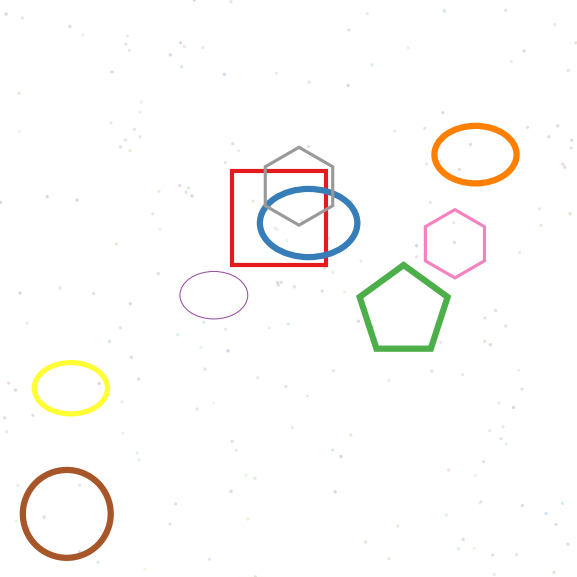[{"shape": "square", "thickness": 2, "radius": 0.41, "center": [0.483, 0.621]}, {"shape": "oval", "thickness": 3, "radius": 0.42, "center": [0.534, 0.613]}, {"shape": "pentagon", "thickness": 3, "radius": 0.4, "center": [0.699, 0.46]}, {"shape": "oval", "thickness": 0.5, "radius": 0.29, "center": [0.37, 0.488]}, {"shape": "oval", "thickness": 3, "radius": 0.36, "center": [0.823, 0.731]}, {"shape": "oval", "thickness": 2.5, "radius": 0.32, "center": [0.123, 0.327]}, {"shape": "circle", "thickness": 3, "radius": 0.38, "center": [0.116, 0.109]}, {"shape": "hexagon", "thickness": 1.5, "radius": 0.3, "center": [0.788, 0.577]}, {"shape": "hexagon", "thickness": 1.5, "radius": 0.34, "center": [0.518, 0.677]}]